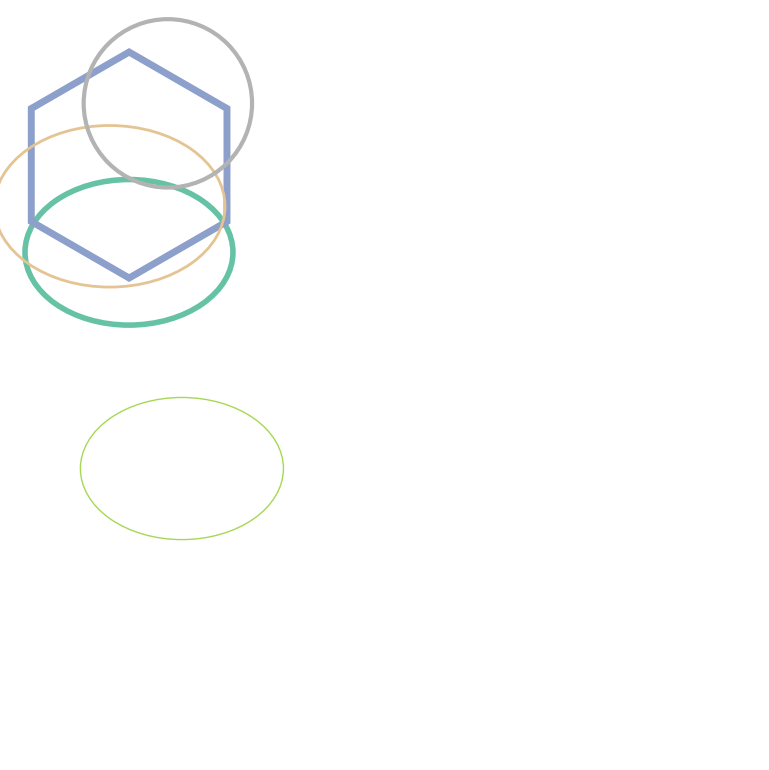[{"shape": "oval", "thickness": 2, "radius": 0.68, "center": [0.167, 0.672]}, {"shape": "hexagon", "thickness": 2.5, "radius": 0.73, "center": [0.168, 0.786]}, {"shape": "oval", "thickness": 0.5, "radius": 0.66, "center": [0.236, 0.392]}, {"shape": "oval", "thickness": 1, "radius": 0.75, "center": [0.142, 0.732]}, {"shape": "circle", "thickness": 1.5, "radius": 0.55, "center": [0.218, 0.866]}]